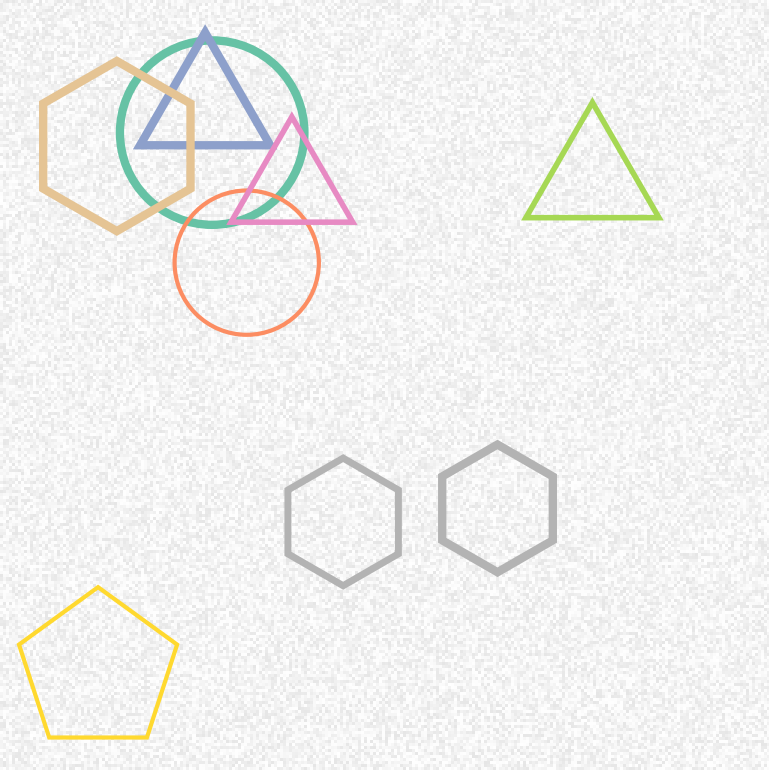[{"shape": "circle", "thickness": 3, "radius": 0.6, "center": [0.276, 0.828]}, {"shape": "circle", "thickness": 1.5, "radius": 0.47, "center": [0.32, 0.659]}, {"shape": "triangle", "thickness": 3, "radius": 0.49, "center": [0.266, 0.86]}, {"shape": "triangle", "thickness": 2, "radius": 0.46, "center": [0.379, 0.757]}, {"shape": "triangle", "thickness": 2, "radius": 0.5, "center": [0.769, 0.767]}, {"shape": "pentagon", "thickness": 1.5, "radius": 0.54, "center": [0.127, 0.13]}, {"shape": "hexagon", "thickness": 3, "radius": 0.55, "center": [0.152, 0.81]}, {"shape": "hexagon", "thickness": 2.5, "radius": 0.41, "center": [0.446, 0.322]}, {"shape": "hexagon", "thickness": 3, "radius": 0.41, "center": [0.646, 0.34]}]